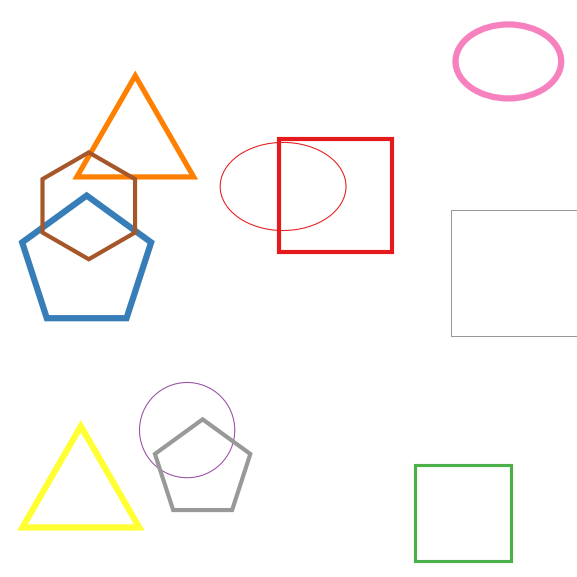[{"shape": "square", "thickness": 2, "radius": 0.49, "center": [0.58, 0.66]}, {"shape": "oval", "thickness": 0.5, "radius": 0.54, "center": [0.49, 0.676]}, {"shape": "pentagon", "thickness": 3, "radius": 0.59, "center": [0.15, 0.543]}, {"shape": "square", "thickness": 1.5, "radius": 0.41, "center": [0.801, 0.111]}, {"shape": "circle", "thickness": 0.5, "radius": 0.41, "center": [0.324, 0.254]}, {"shape": "triangle", "thickness": 2.5, "radius": 0.58, "center": [0.234, 0.751]}, {"shape": "triangle", "thickness": 3, "radius": 0.58, "center": [0.14, 0.144]}, {"shape": "hexagon", "thickness": 2, "radius": 0.46, "center": [0.154, 0.643]}, {"shape": "oval", "thickness": 3, "radius": 0.46, "center": [0.88, 0.893]}, {"shape": "pentagon", "thickness": 2, "radius": 0.43, "center": [0.351, 0.186]}, {"shape": "square", "thickness": 0.5, "radius": 0.55, "center": [0.892, 0.526]}]